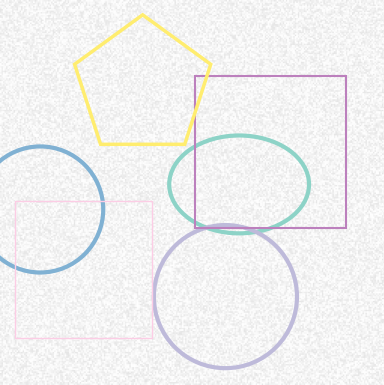[{"shape": "oval", "thickness": 3, "radius": 0.91, "center": [0.621, 0.521]}, {"shape": "circle", "thickness": 3, "radius": 0.93, "center": [0.586, 0.23]}, {"shape": "circle", "thickness": 3, "radius": 0.82, "center": [0.104, 0.456]}, {"shape": "square", "thickness": 1, "radius": 0.89, "center": [0.217, 0.299]}, {"shape": "square", "thickness": 1.5, "radius": 0.99, "center": [0.703, 0.605]}, {"shape": "pentagon", "thickness": 2.5, "radius": 0.93, "center": [0.371, 0.776]}]